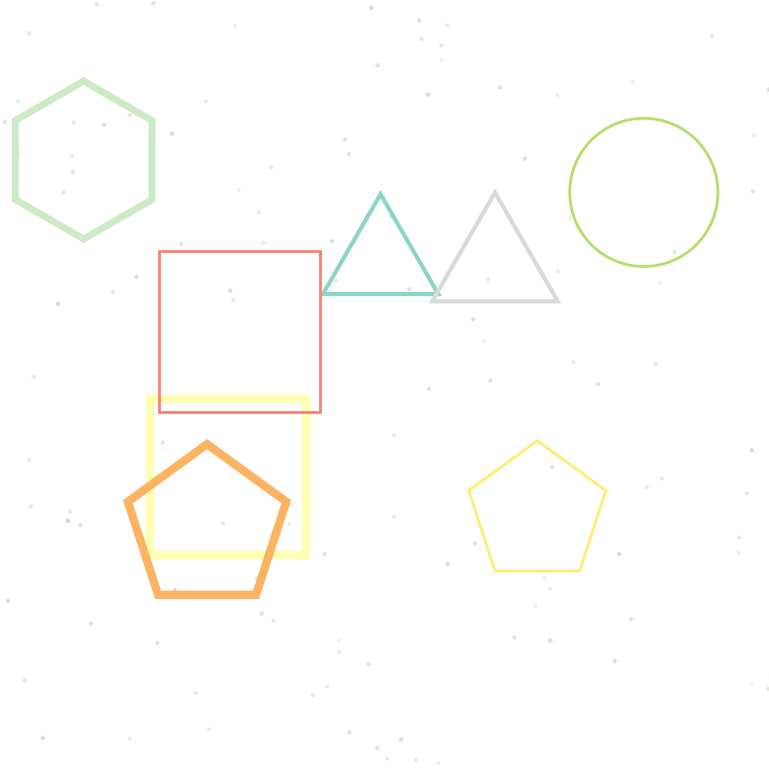[{"shape": "triangle", "thickness": 1.5, "radius": 0.43, "center": [0.494, 0.661]}, {"shape": "square", "thickness": 3, "radius": 0.51, "center": [0.296, 0.38]}, {"shape": "square", "thickness": 1, "radius": 0.52, "center": [0.311, 0.569]}, {"shape": "pentagon", "thickness": 3, "radius": 0.54, "center": [0.269, 0.315]}, {"shape": "circle", "thickness": 1, "radius": 0.48, "center": [0.836, 0.75]}, {"shape": "triangle", "thickness": 1.5, "radius": 0.47, "center": [0.643, 0.656]}, {"shape": "hexagon", "thickness": 2.5, "radius": 0.51, "center": [0.109, 0.792]}, {"shape": "pentagon", "thickness": 1, "radius": 0.47, "center": [0.698, 0.334]}]